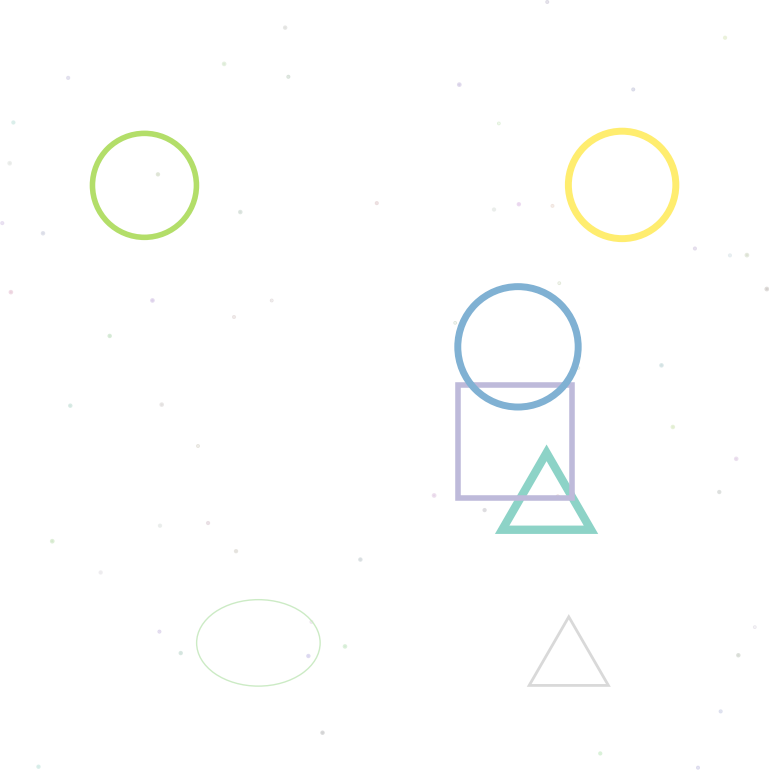[{"shape": "triangle", "thickness": 3, "radius": 0.33, "center": [0.71, 0.345]}, {"shape": "square", "thickness": 2, "radius": 0.37, "center": [0.669, 0.427]}, {"shape": "circle", "thickness": 2.5, "radius": 0.39, "center": [0.673, 0.55]}, {"shape": "circle", "thickness": 2, "radius": 0.34, "center": [0.188, 0.759]}, {"shape": "triangle", "thickness": 1, "radius": 0.3, "center": [0.739, 0.14]}, {"shape": "oval", "thickness": 0.5, "radius": 0.4, "center": [0.336, 0.165]}, {"shape": "circle", "thickness": 2.5, "radius": 0.35, "center": [0.808, 0.76]}]